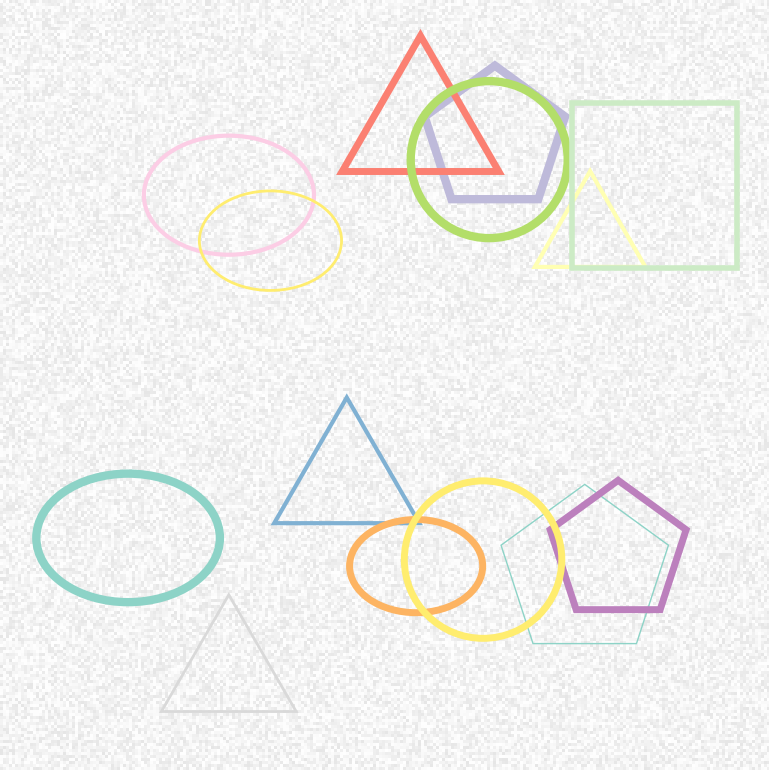[{"shape": "pentagon", "thickness": 0.5, "radius": 0.57, "center": [0.759, 0.257]}, {"shape": "oval", "thickness": 3, "radius": 0.6, "center": [0.166, 0.301]}, {"shape": "triangle", "thickness": 1.5, "radius": 0.41, "center": [0.766, 0.695]}, {"shape": "pentagon", "thickness": 3, "radius": 0.48, "center": [0.643, 0.819]}, {"shape": "triangle", "thickness": 2.5, "radius": 0.59, "center": [0.546, 0.836]}, {"shape": "triangle", "thickness": 1.5, "radius": 0.54, "center": [0.45, 0.375]}, {"shape": "oval", "thickness": 2.5, "radius": 0.43, "center": [0.54, 0.265]}, {"shape": "circle", "thickness": 3, "radius": 0.51, "center": [0.635, 0.793]}, {"shape": "oval", "thickness": 1.5, "radius": 0.55, "center": [0.297, 0.747]}, {"shape": "triangle", "thickness": 1, "radius": 0.51, "center": [0.297, 0.126]}, {"shape": "pentagon", "thickness": 2.5, "radius": 0.46, "center": [0.803, 0.283]}, {"shape": "square", "thickness": 2, "radius": 0.54, "center": [0.85, 0.759]}, {"shape": "circle", "thickness": 2.5, "radius": 0.51, "center": [0.627, 0.273]}, {"shape": "oval", "thickness": 1, "radius": 0.46, "center": [0.351, 0.687]}]